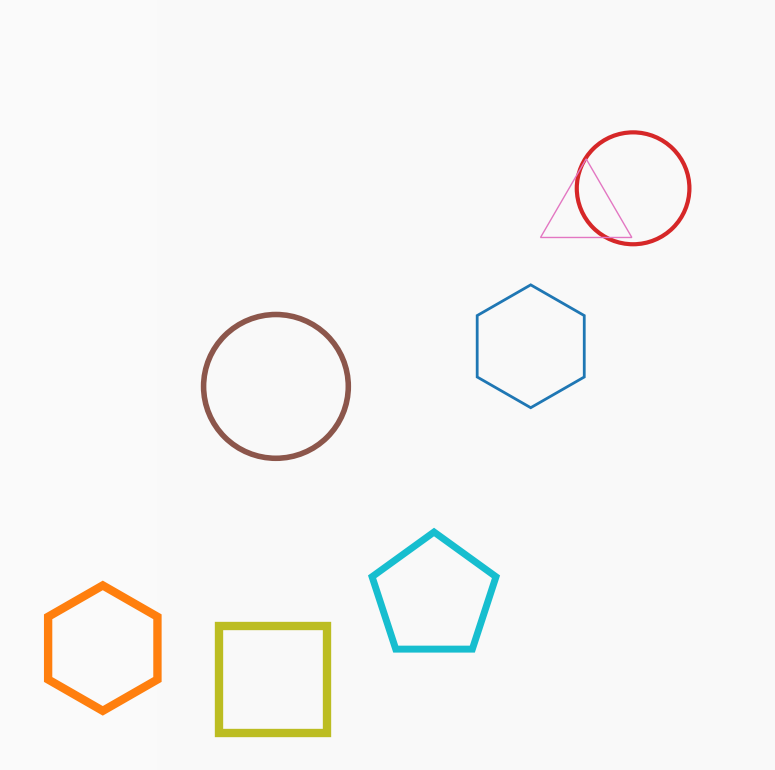[{"shape": "hexagon", "thickness": 1, "radius": 0.4, "center": [0.685, 0.55]}, {"shape": "hexagon", "thickness": 3, "radius": 0.41, "center": [0.133, 0.158]}, {"shape": "circle", "thickness": 1.5, "radius": 0.36, "center": [0.817, 0.755]}, {"shape": "circle", "thickness": 2, "radius": 0.47, "center": [0.356, 0.498]}, {"shape": "triangle", "thickness": 0.5, "radius": 0.34, "center": [0.756, 0.726]}, {"shape": "square", "thickness": 3, "radius": 0.35, "center": [0.352, 0.117]}, {"shape": "pentagon", "thickness": 2.5, "radius": 0.42, "center": [0.56, 0.225]}]